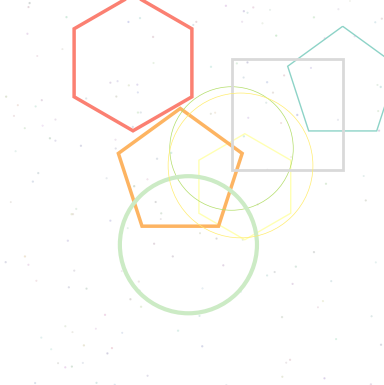[{"shape": "pentagon", "thickness": 1, "radius": 0.75, "center": [0.89, 0.781]}, {"shape": "hexagon", "thickness": 1, "radius": 0.69, "center": [0.636, 0.515]}, {"shape": "hexagon", "thickness": 2.5, "radius": 0.88, "center": [0.345, 0.837]}, {"shape": "pentagon", "thickness": 2.5, "radius": 0.85, "center": [0.468, 0.549]}, {"shape": "circle", "thickness": 0.5, "radius": 0.8, "center": [0.601, 0.614]}, {"shape": "square", "thickness": 2, "radius": 0.72, "center": [0.746, 0.702]}, {"shape": "circle", "thickness": 3, "radius": 0.89, "center": [0.489, 0.364]}, {"shape": "circle", "thickness": 0.5, "radius": 0.94, "center": [0.625, 0.57]}]